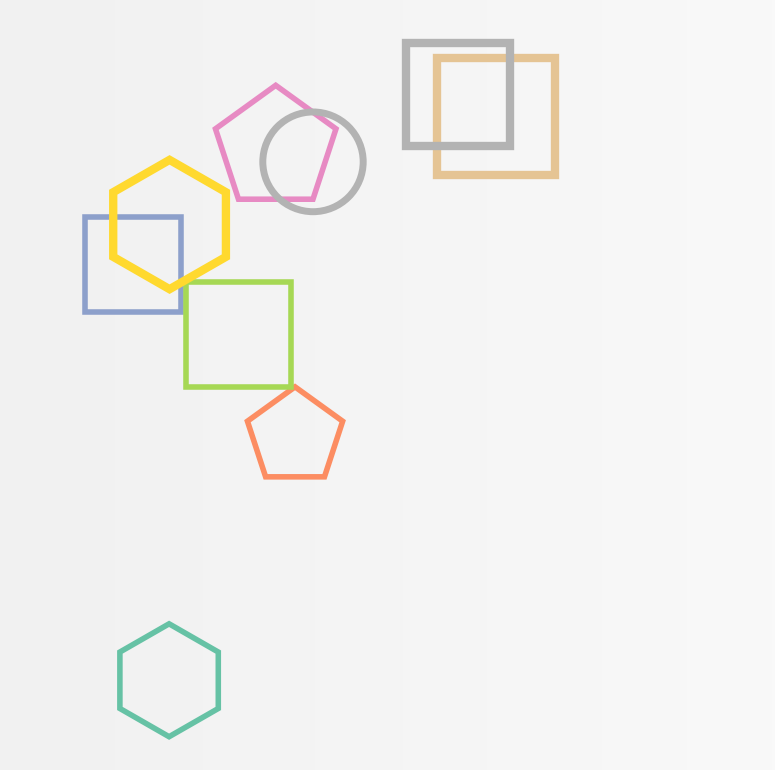[{"shape": "hexagon", "thickness": 2, "radius": 0.37, "center": [0.218, 0.117]}, {"shape": "pentagon", "thickness": 2, "radius": 0.32, "center": [0.381, 0.433]}, {"shape": "square", "thickness": 2, "radius": 0.31, "center": [0.172, 0.657]}, {"shape": "pentagon", "thickness": 2, "radius": 0.41, "center": [0.356, 0.807]}, {"shape": "square", "thickness": 2, "radius": 0.34, "center": [0.308, 0.565]}, {"shape": "hexagon", "thickness": 3, "radius": 0.42, "center": [0.219, 0.708]}, {"shape": "square", "thickness": 3, "radius": 0.38, "center": [0.64, 0.848]}, {"shape": "square", "thickness": 3, "radius": 0.33, "center": [0.591, 0.877]}, {"shape": "circle", "thickness": 2.5, "radius": 0.32, "center": [0.404, 0.79]}]